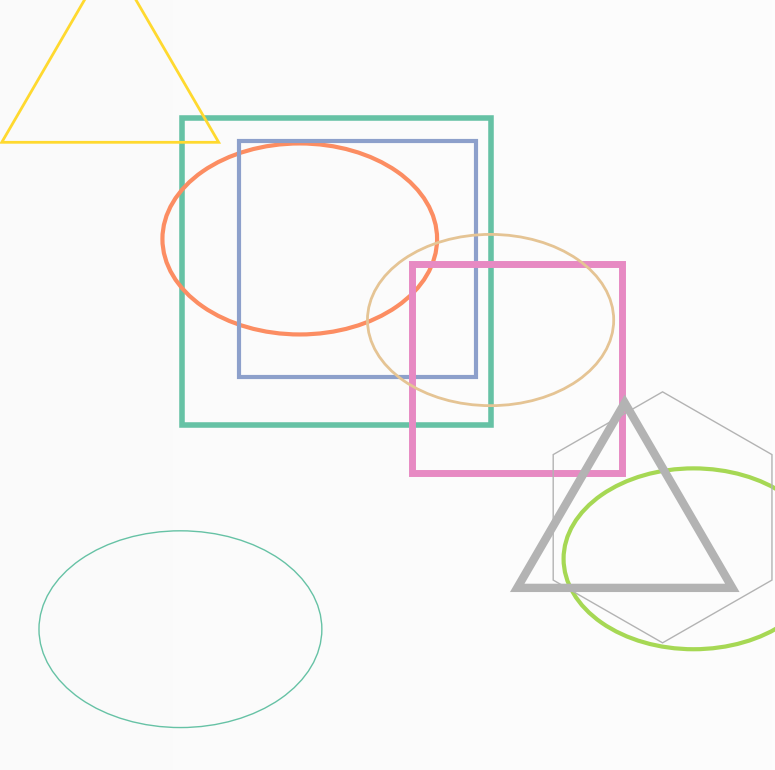[{"shape": "square", "thickness": 2, "radius": 1.0, "center": [0.434, 0.647]}, {"shape": "oval", "thickness": 0.5, "radius": 0.91, "center": [0.233, 0.183]}, {"shape": "oval", "thickness": 1.5, "radius": 0.89, "center": [0.387, 0.69]}, {"shape": "square", "thickness": 1.5, "radius": 0.76, "center": [0.462, 0.664]}, {"shape": "square", "thickness": 2.5, "radius": 0.68, "center": [0.667, 0.521]}, {"shape": "oval", "thickness": 1.5, "radius": 0.84, "center": [0.895, 0.274]}, {"shape": "triangle", "thickness": 1, "radius": 0.81, "center": [0.142, 0.896]}, {"shape": "oval", "thickness": 1, "radius": 0.79, "center": [0.633, 0.584]}, {"shape": "triangle", "thickness": 3, "radius": 0.8, "center": [0.806, 0.317]}, {"shape": "hexagon", "thickness": 0.5, "radius": 0.81, "center": [0.855, 0.328]}]